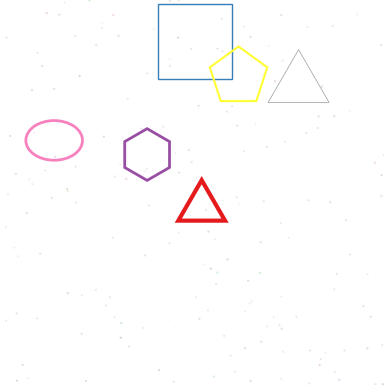[{"shape": "triangle", "thickness": 3, "radius": 0.35, "center": [0.524, 0.462]}, {"shape": "square", "thickness": 1, "radius": 0.48, "center": [0.507, 0.892]}, {"shape": "hexagon", "thickness": 2, "radius": 0.34, "center": [0.382, 0.599]}, {"shape": "pentagon", "thickness": 1.5, "radius": 0.39, "center": [0.62, 0.801]}, {"shape": "oval", "thickness": 2, "radius": 0.37, "center": [0.141, 0.635]}, {"shape": "triangle", "thickness": 0.5, "radius": 0.46, "center": [0.776, 0.779]}]